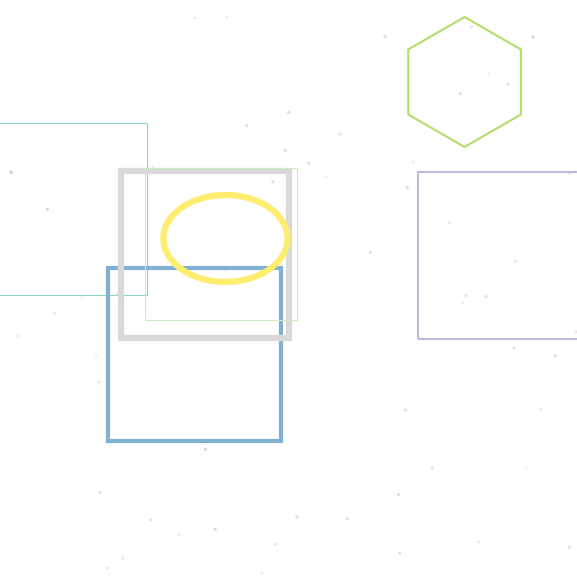[{"shape": "square", "thickness": 0.5, "radius": 0.74, "center": [0.106, 0.637]}, {"shape": "square", "thickness": 1, "radius": 0.72, "center": [0.869, 0.557]}, {"shape": "square", "thickness": 2, "radius": 0.75, "center": [0.336, 0.386]}, {"shape": "hexagon", "thickness": 1, "radius": 0.56, "center": [0.804, 0.857]}, {"shape": "square", "thickness": 3, "radius": 0.73, "center": [0.355, 0.558]}, {"shape": "square", "thickness": 0.5, "radius": 0.66, "center": [0.382, 0.577]}, {"shape": "oval", "thickness": 3, "radius": 0.54, "center": [0.39, 0.586]}]